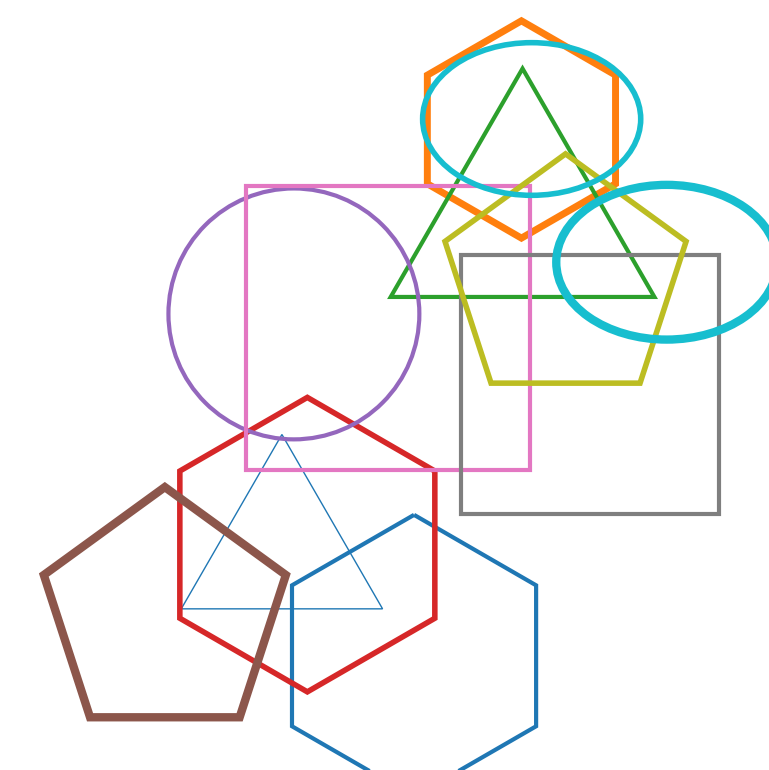[{"shape": "triangle", "thickness": 0.5, "radius": 0.75, "center": [0.366, 0.285]}, {"shape": "hexagon", "thickness": 1.5, "radius": 0.92, "center": [0.538, 0.148]}, {"shape": "hexagon", "thickness": 2.5, "radius": 0.71, "center": [0.677, 0.832]}, {"shape": "triangle", "thickness": 1.5, "radius": 0.99, "center": [0.679, 0.713]}, {"shape": "hexagon", "thickness": 2, "radius": 0.96, "center": [0.399, 0.293]}, {"shape": "circle", "thickness": 1.5, "radius": 0.81, "center": [0.382, 0.592]}, {"shape": "pentagon", "thickness": 3, "radius": 0.83, "center": [0.214, 0.202]}, {"shape": "square", "thickness": 1.5, "radius": 0.92, "center": [0.504, 0.574]}, {"shape": "square", "thickness": 1.5, "radius": 0.84, "center": [0.766, 0.501]}, {"shape": "pentagon", "thickness": 2, "radius": 0.82, "center": [0.734, 0.636]}, {"shape": "oval", "thickness": 3, "radius": 0.72, "center": [0.866, 0.659]}, {"shape": "oval", "thickness": 2, "radius": 0.71, "center": [0.69, 0.845]}]